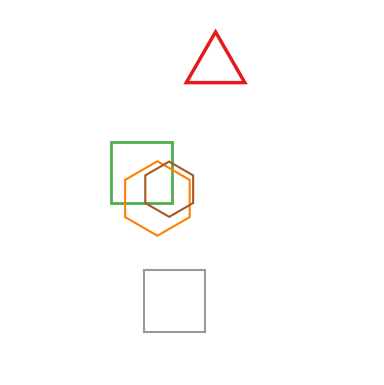[{"shape": "triangle", "thickness": 2.5, "radius": 0.44, "center": [0.56, 0.829]}, {"shape": "square", "thickness": 2, "radius": 0.4, "center": [0.367, 0.552]}, {"shape": "hexagon", "thickness": 1.5, "radius": 0.48, "center": [0.409, 0.484]}, {"shape": "hexagon", "thickness": 1.5, "radius": 0.36, "center": [0.44, 0.509]}, {"shape": "square", "thickness": 1.5, "radius": 0.4, "center": [0.453, 0.218]}]